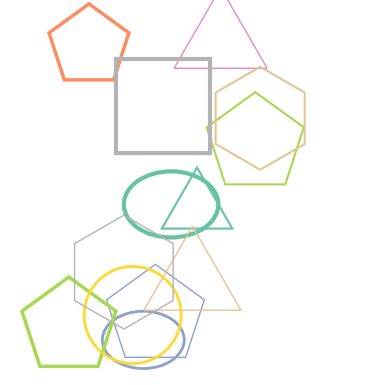[{"shape": "triangle", "thickness": 1.5, "radius": 0.53, "center": [0.512, 0.459]}, {"shape": "oval", "thickness": 3, "radius": 0.61, "center": [0.444, 0.469]}, {"shape": "pentagon", "thickness": 2.5, "radius": 0.55, "center": [0.231, 0.881]}, {"shape": "oval", "thickness": 2, "radius": 0.53, "center": [0.372, 0.117]}, {"shape": "pentagon", "thickness": 1, "radius": 0.67, "center": [0.404, 0.18]}, {"shape": "triangle", "thickness": 1, "radius": 0.7, "center": [0.573, 0.892]}, {"shape": "pentagon", "thickness": 2.5, "radius": 0.64, "center": [0.179, 0.152]}, {"shape": "pentagon", "thickness": 1.5, "radius": 0.66, "center": [0.663, 0.628]}, {"shape": "circle", "thickness": 2, "radius": 0.63, "center": [0.345, 0.182]}, {"shape": "triangle", "thickness": 1, "radius": 0.73, "center": [0.5, 0.267]}, {"shape": "hexagon", "thickness": 1.5, "radius": 0.67, "center": [0.676, 0.693]}, {"shape": "hexagon", "thickness": 1, "radius": 0.74, "center": [0.322, 0.293]}, {"shape": "square", "thickness": 3, "radius": 0.61, "center": [0.423, 0.724]}]